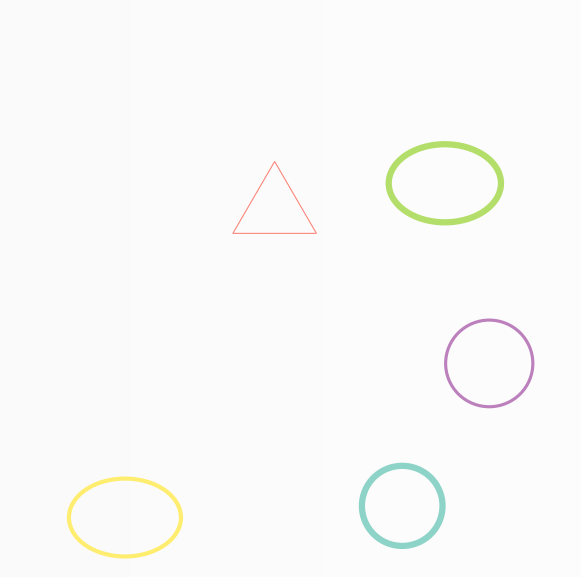[{"shape": "circle", "thickness": 3, "radius": 0.35, "center": [0.692, 0.123]}, {"shape": "triangle", "thickness": 0.5, "radius": 0.41, "center": [0.473, 0.637]}, {"shape": "oval", "thickness": 3, "radius": 0.48, "center": [0.765, 0.682]}, {"shape": "circle", "thickness": 1.5, "radius": 0.38, "center": [0.842, 0.37]}, {"shape": "oval", "thickness": 2, "radius": 0.48, "center": [0.215, 0.103]}]